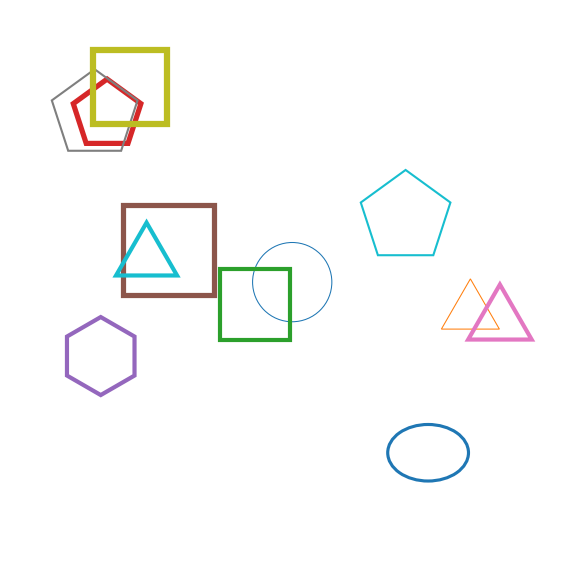[{"shape": "oval", "thickness": 1.5, "radius": 0.35, "center": [0.741, 0.215]}, {"shape": "circle", "thickness": 0.5, "radius": 0.34, "center": [0.506, 0.511]}, {"shape": "triangle", "thickness": 0.5, "radius": 0.29, "center": [0.815, 0.458]}, {"shape": "square", "thickness": 2, "radius": 0.31, "center": [0.442, 0.472]}, {"shape": "pentagon", "thickness": 2.5, "radius": 0.31, "center": [0.185, 0.801]}, {"shape": "hexagon", "thickness": 2, "radius": 0.34, "center": [0.174, 0.383]}, {"shape": "square", "thickness": 2.5, "radius": 0.39, "center": [0.292, 0.567]}, {"shape": "triangle", "thickness": 2, "radius": 0.32, "center": [0.866, 0.443]}, {"shape": "pentagon", "thickness": 1, "radius": 0.39, "center": [0.164, 0.801]}, {"shape": "square", "thickness": 3, "radius": 0.32, "center": [0.224, 0.849]}, {"shape": "pentagon", "thickness": 1, "radius": 0.41, "center": [0.702, 0.623]}, {"shape": "triangle", "thickness": 2, "radius": 0.31, "center": [0.254, 0.553]}]